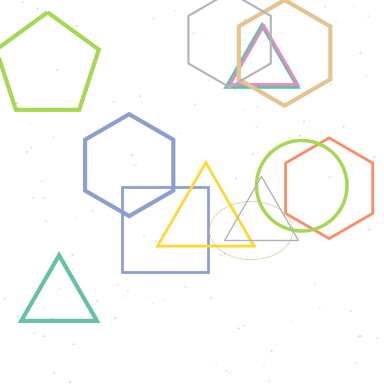[{"shape": "triangle", "thickness": 2.5, "radius": 0.54, "center": [0.681, 0.827]}, {"shape": "triangle", "thickness": 3, "radius": 0.57, "center": [0.154, 0.223]}, {"shape": "hexagon", "thickness": 2, "radius": 0.65, "center": [0.855, 0.511]}, {"shape": "hexagon", "thickness": 3, "radius": 0.66, "center": [0.336, 0.571]}, {"shape": "square", "thickness": 2, "radius": 0.56, "center": [0.428, 0.404]}, {"shape": "triangle", "thickness": 2, "radius": 0.51, "center": [0.686, 0.832]}, {"shape": "pentagon", "thickness": 3, "radius": 0.7, "center": [0.123, 0.828]}, {"shape": "circle", "thickness": 2.5, "radius": 0.59, "center": [0.784, 0.518]}, {"shape": "triangle", "thickness": 2, "radius": 0.72, "center": [0.535, 0.433]}, {"shape": "hexagon", "thickness": 3, "radius": 0.69, "center": [0.739, 0.863]}, {"shape": "oval", "thickness": 0.5, "radius": 0.54, "center": [0.653, 0.401]}, {"shape": "hexagon", "thickness": 1.5, "radius": 0.62, "center": [0.596, 0.897]}, {"shape": "triangle", "thickness": 1, "radius": 0.55, "center": [0.679, 0.431]}]